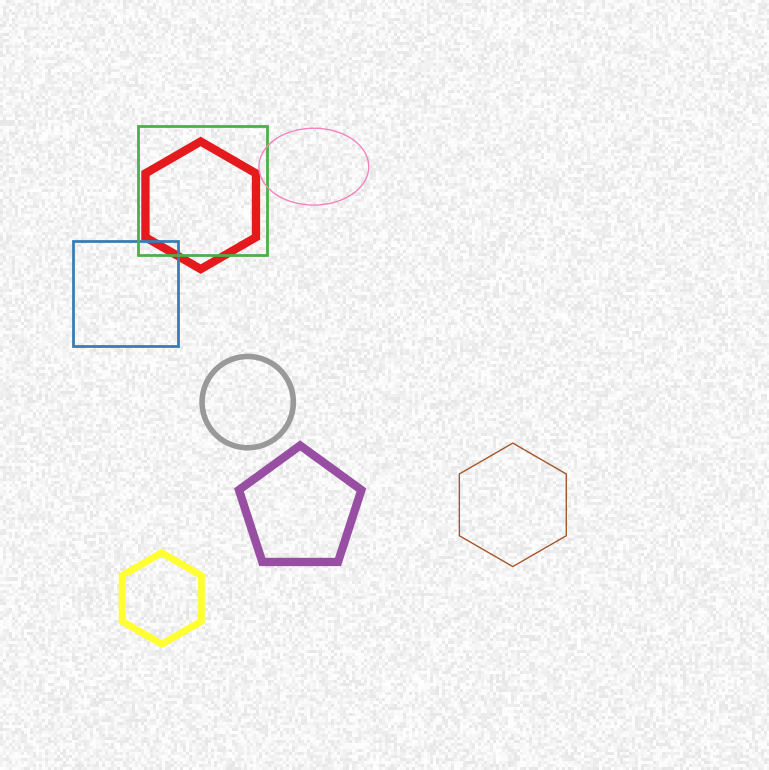[{"shape": "hexagon", "thickness": 3, "radius": 0.41, "center": [0.261, 0.733]}, {"shape": "square", "thickness": 1, "radius": 0.34, "center": [0.163, 0.619]}, {"shape": "square", "thickness": 1, "radius": 0.42, "center": [0.263, 0.752]}, {"shape": "pentagon", "thickness": 3, "radius": 0.42, "center": [0.39, 0.338]}, {"shape": "hexagon", "thickness": 2.5, "radius": 0.3, "center": [0.21, 0.223]}, {"shape": "hexagon", "thickness": 0.5, "radius": 0.4, "center": [0.666, 0.344]}, {"shape": "oval", "thickness": 0.5, "radius": 0.36, "center": [0.408, 0.784]}, {"shape": "circle", "thickness": 2, "radius": 0.3, "center": [0.322, 0.478]}]